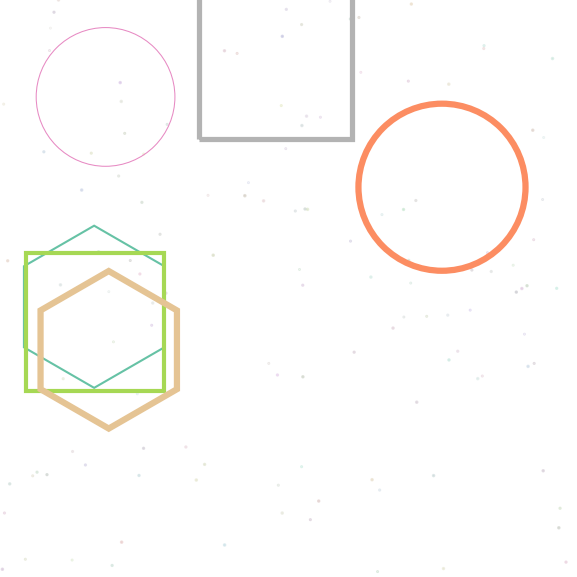[{"shape": "hexagon", "thickness": 1, "radius": 0.7, "center": [0.163, 0.468]}, {"shape": "circle", "thickness": 3, "radius": 0.72, "center": [0.765, 0.675]}, {"shape": "circle", "thickness": 0.5, "radius": 0.6, "center": [0.183, 0.831]}, {"shape": "square", "thickness": 2, "radius": 0.6, "center": [0.165, 0.441]}, {"shape": "hexagon", "thickness": 3, "radius": 0.68, "center": [0.188, 0.393]}, {"shape": "square", "thickness": 2.5, "radius": 0.66, "center": [0.477, 0.891]}]